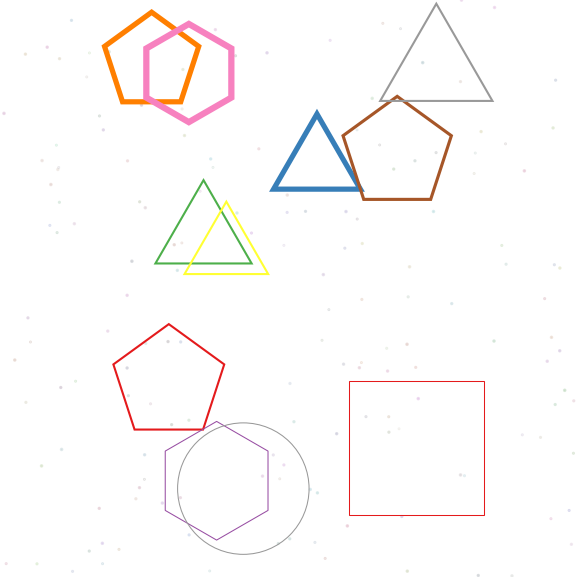[{"shape": "square", "thickness": 0.5, "radius": 0.58, "center": [0.721, 0.223]}, {"shape": "pentagon", "thickness": 1, "radius": 0.5, "center": [0.292, 0.337]}, {"shape": "triangle", "thickness": 2.5, "radius": 0.43, "center": [0.549, 0.715]}, {"shape": "triangle", "thickness": 1, "radius": 0.48, "center": [0.352, 0.591]}, {"shape": "hexagon", "thickness": 0.5, "radius": 0.51, "center": [0.375, 0.167]}, {"shape": "pentagon", "thickness": 2.5, "radius": 0.43, "center": [0.263, 0.892]}, {"shape": "triangle", "thickness": 1, "radius": 0.42, "center": [0.392, 0.566]}, {"shape": "pentagon", "thickness": 1.5, "radius": 0.49, "center": [0.688, 0.734]}, {"shape": "hexagon", "thickness": 3, "radius": 0.43, "center": [0.327, 0.873]}, {"shape": "triangle", "thickness": 1, "radius": 0.56, "center": [0.756, 0.88]}, {"shape": "circle", "thickness": 0.5, "radius": 0.57, "center": [0.421, 0.153]}]